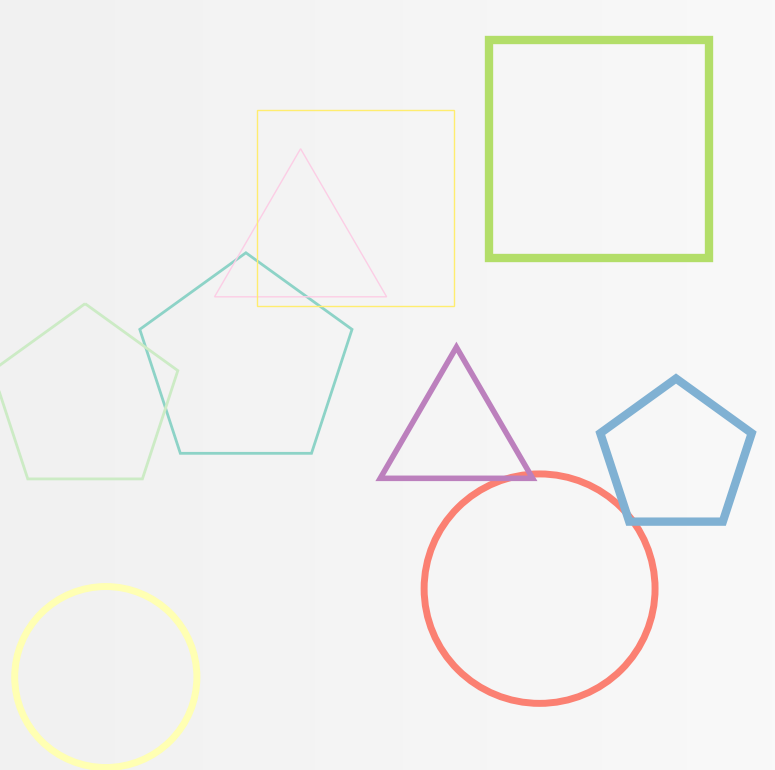[{"shape": "pentagon", "thickness": 1, "radius": 0.72, "center": [0.317, 0.528]}, {"shape": "circle", "thickness": 2.5, "radius": 0.59, "center": [0.137, 0.121]}, {"shape": "circle", "thickness": 2.5, "radius": 0.74, "center": [0.696, 0.236]}, {"shape": "pentagon", "thickness": 3, "radius": 0.51, "center": [0.872, 0.406]}, {"shape": "square", "thickness": 3, "radius": 0.71, "center": [0.773, 0.806]}, {"shape": "triangle", "thickness": 0.5, "radius": 0.64, "center": [0.388, 0.679]}, {"shape": "triangle", "thickness": 2, "radius": 0.57, "center": [0.589, 0.436]}, {"shape": "pentagon", "thickness": 1, "radius": 0.63, "center": [0.11, 0.48]}, {"shape": "square", "thickness": 0.5, "radius": 0.63, "center": [0.459, 0.73]}]